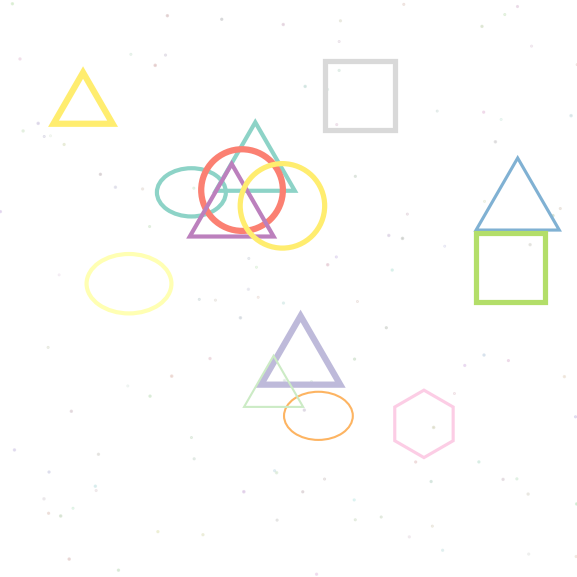[{"shape": "triangle", "thickness": 2, "radius": 0.4, "center": [0.442, 0.708]}, {"shape": "oval", "thickness": 2, "radius": 0.3, "center": [0.331, 0.666]}, {"shape": "oval", "thickness": 2, "radius": 0.37, "center": [0.223, 0.508]}, {"shape": "triangle", "thickness": 3, "radius": 0.4, "center": [0.521, 0.373]}, {"shape": "circle", "thickness": 3, "radius": 0.35, "center": [0.419, 0.67]}, {"shape": "triangle", "thickness": 1.5, "radius": 0.42, "center": [0.896, 0.642]}, {"shape": "oval", "thickness": 1, "radius": 0.3, "center": [0.551, 0.279]}, {"shape": "square", "thickness": 2.5, "radius": 0.3, "center": [0.884, 0.536]}, {"shape": "hexagon", "thickness": 1.5, "radius": 0.29, "center": [0.734, 0.265]}, {"shape": "square", "thickness": 2.5, "radius": 0.3, "center": [0.623, 0.834]}, {"shape": "triangle", "thickness": 2, "radius": 0.42, "center": [0.401, 0.631]}, {"shape": "triangle", "thickness": 1, "radius": 0.3, "center": [0.474, 0.324]}, {"shape": "circle", "thickness": 2.5, "radius": 0.37, "center": [0.489, 0.643]}, {"shape": "triangle", "thickness": 3, "radius": 0.3, "center": [0.144, 0.814]}]